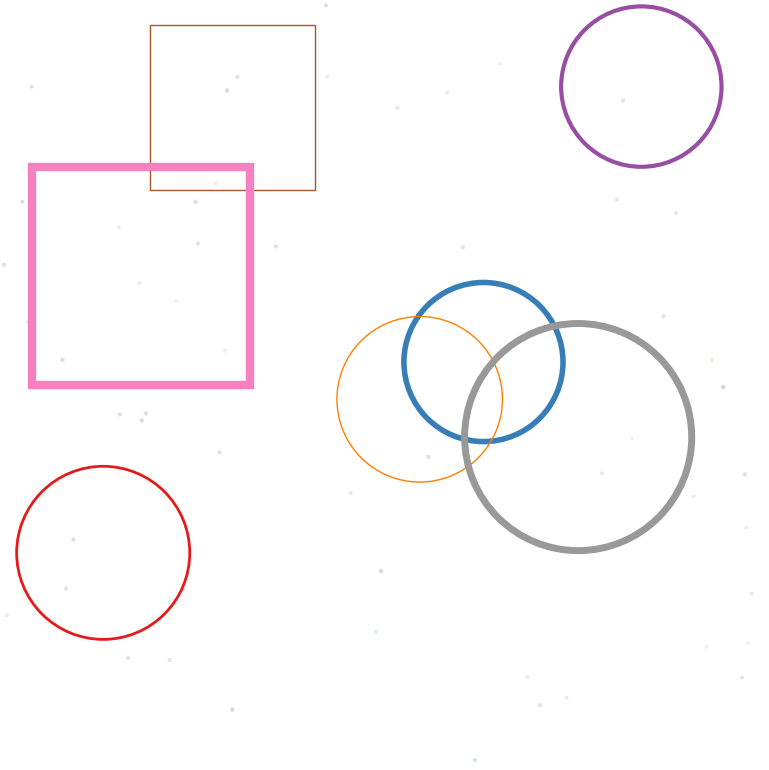[{"shape": "circle", "thickness": 1, "radius": 0.56, "center": [0.134, 0.282]}, {"shape": "circle", "thickness": 2, "radius": 0.52, "center": [0.628, 0.53]}, {"shape": "circle", "thickness": 1.5, "radius": 0.52, "center": [0.833, 0.888]}, {"shape": "circle", "thickness": 0.5, "radius": 0.54, "center": [0.545, 0.481]}, {"shape": "square", "thickness": 0.5, "radius": 0.53, "center": [0.302, 0.86]}, {"shape": "square", "thickness": 3, "radius": 0.71, "center": [0.184, 0.642]}, {"shape": "circle", "thickness": 2.5, "radius": 0.74, "center": [0.751, 0.432]}]